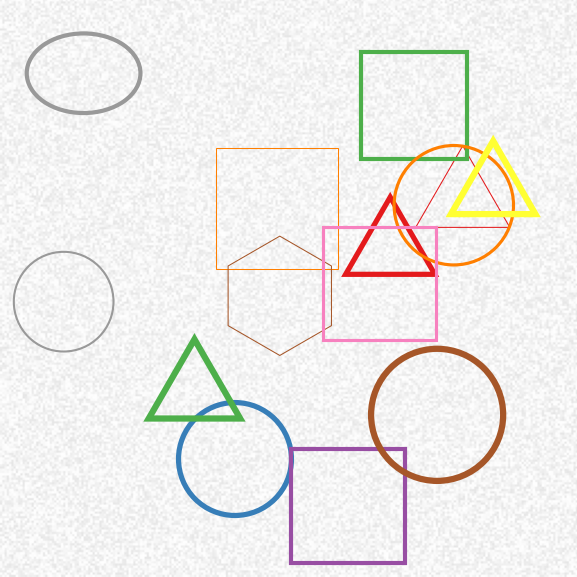[{"shape": "triangle", "thickness": 2.5, "radius": 0.45, "center": [0.676, 0.569]}, {"shape": "triangle", "thickness": 0.5, "radius": 0.47, "center": [0.801, 0.652]}, {"shape": "circle", "thickness": 2.5, "radius": 0.49, "center": [0.407, 0.204]}, {"shape": "square", "thickness": 2, "radius": 0.46, "center": [0.717, 0.817]}, {"shape": "triangle", "thickness": 3, "radius": 0.46, "center": [0.337, 0.32]}, {"shape": "square", "thickness": 2, "radius": 0.49, "center": [0.602, 0.123]}, {"shape": "circle", "thickness": 1.5, "radius": 0.52, "center": [0.786, 0.644]}, {"shape": "square", "thickness": 0.5, "radius": 0.53, "center": [0.479, 0.638]}, {"shape": "triangle", "thickness": 3, "radius": 0.42, "center": [0.854, 0.671]}, {"shape": "hexagon", "thickness": 0.5, "radius": 0.52, "center": [0.484, 0.487]}, {"shape": "circle", "thickness": 3, "radius": 0.57, "center": [0.757, 0.281]}, {"shape": "square", "thickness": 1.5, "radius": 0.49, "center": [0.657, 0.508]}, {"shape": "oval", "thickness": 2, "radius": 0.49, "center": [0.145, 0.872]}, {"shape": "circle", "thickness": 1, "radius": 0.43, "center": [0.11, 0.477]}]